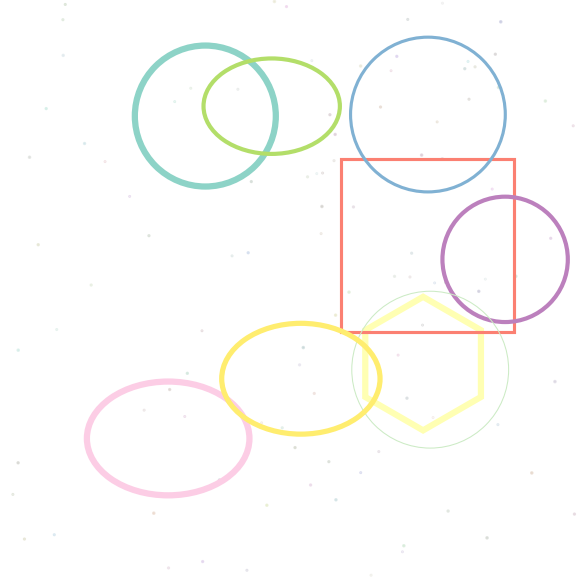[{"shape": "circle", "thickness": 3, "radius": 0.61, "center": [0.356, 0.798]}, {"shape": "hexagon", "thickness": 3, "radius": 0.58, "center": [0.733, 0.37]}, {"shape": "square", "thickness": 1.5, "radius": 0.75, "center": [0.74, 0.574]}, {"shape": "circle", "thickness": 1.5, "radius": 0.67, "center": [0.741, 0.801]}, {"shape": "oval", "thickness": 2, "radius": 0.59, "center": [0.47, 0.815]}, {"shape": "oval", "thickness": 3, "radius": 0.7, "center": [0.291, 0.24]}, {"shape": "circle", "thickness": 2, "radius": 0.54, "center": [0.875, 0.55]}, {"shape": "circle", "thickness": 0.5, "radius": 0.68, "center": [0.745, 0.359]}, {"shape": "oval", "thickness": 2.5, "radius": 0.69, "center": [0.521, 0.343]}]